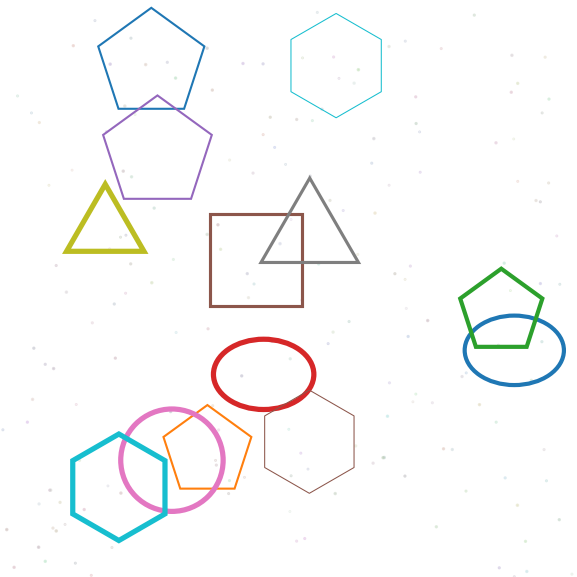[{"shape": "oval", "thickness": 2, "radius": 0.43, "center": [0.891, 0.392]}, {"shape": "pentagon", "thickness": 1, "radius": 0.48, "center": [0.262, 0.889]}, {"shape": "pentagon", "thickness": 1, "radius": 0.4, "center": [0.359, 0.218]}, {"shape": "pentagon", "thickness": 2, "radius": 0.37, "center": [0.868, 0.459]}, {"shape": "oval", "thickness": 2.5, "radius": 0.43, "center": [0.457, 0.351]}, {"shape": "pentagon", "thickness": 1, "radius": 0.49, "center": [0.273, 0.735]}, {"shape": "hexagon", "thickness": 0.5, "radius": 0.45, "center": [0.536, 0.234]}, {"shape": "square", "thickness": 1.5, "radius": 0.4, "center": [0.444, 0.548]}, {"shape": "circle", "thickness": 2.5, "radius": 0.44, "center": [0.298, 0.202]}, {"shape": "triangle", "thickness": 1.5, "radius": 0.49, "center": [0.536, 0.593]}, {"shape": "triangle", "thickness": 2.5, "radius": 0.39, "center": [0.182, 0.603]}, {"shape": "hexagon", "thickness": 2.5, "radius": 0.46, "center": [0.206, 0.155]}, {"shape": "hexagon", "thickness": 0.5, "radius": 0.45, "center": [0.582, 0.886]}]